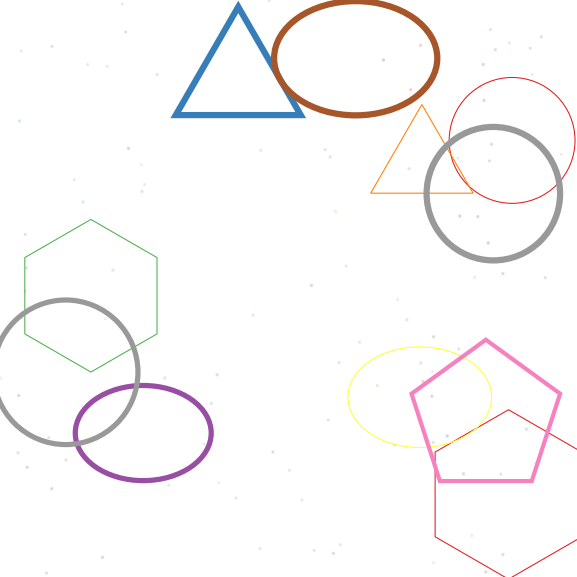[{"shape": "circle", "thickness": 0.5, "radius": 0.54, "center": [0.887, 0.756]}, {"shape": "hexagon", "thickness": 0.5, "radius": 0.73, "center": [0.881, 0.143]}, {"shape": "triangle", "thickness": 3, "radius": 0.62, "center": [0.413, 0.862]}, {"shape": "hexagon", "thickness": 0.5, "radius": 0.66, "center": [0.157, 0.487]}, {"shape": "oval", "thickness": 2.5, "radius": 0.59, "center": [0.248, 0.249]}, {"shape": "triangle", "thickness": 0.5, "radius": 0.51, "center": [0.731, 0.716]}, {"shape": "oval", "thickness": 0.5, "radius": 0.62, "center": [0.727, 0.311]}, {"shape": "oval", "thickness": 3, "radius": 0.71, "center": [0.616, 0.898]}, {"shape": "pentagon", "thickness": 2, "radius": 0.68, "center": [0.841, 0.276]}, {"shape": "circle", "thickness": 2.5, "radius": 0.63, "center": [0.114, 0.354]}, {"shape": "circle", "thickness": 3, "radius": 0.58, "center": [0.854, 0.664]}]